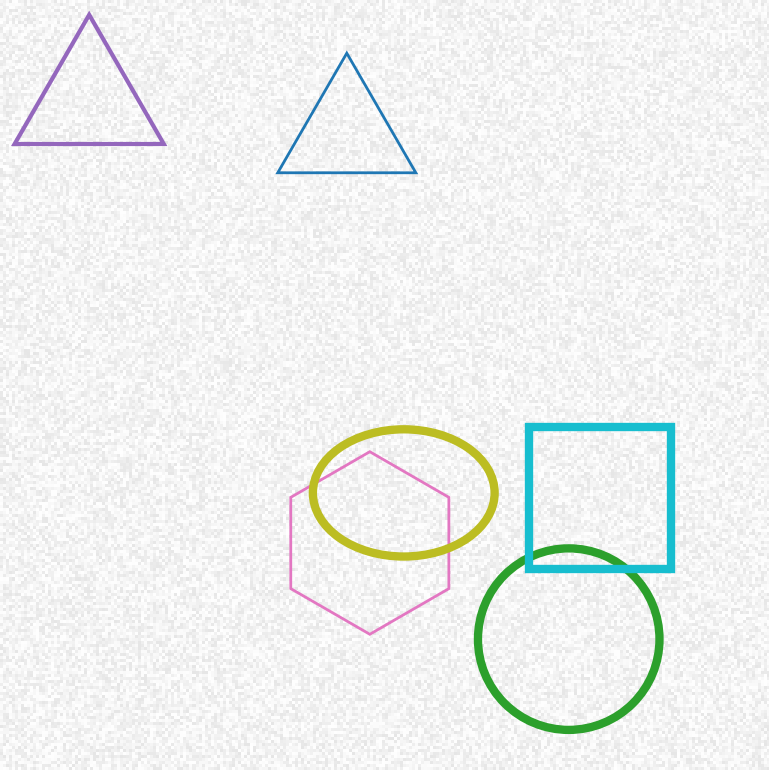[{"shape": "triangle", "thickness": 1, "radius": 0.52, "center": [0.45, 0.827]}, {"shape": "circle", "thickness": 3, "radius": 0.59, "center": [0.739, 0.17]}, {"shape": "triangle", "thickness": 1.5, "radius": 0.56, "center": [0.116, 0.869]}, {"shape": "hexagon", "thickness": 1, "radius": 0.59, "center": [0.48, 0.295]}, {"shape": "oval", "thickness": 3, "radius": 0.59, "center": [0.524, 0.36]}, {"shape": "square", "thickness": 3, "radius": 0.46, "center": [0.78, 0.353]}]